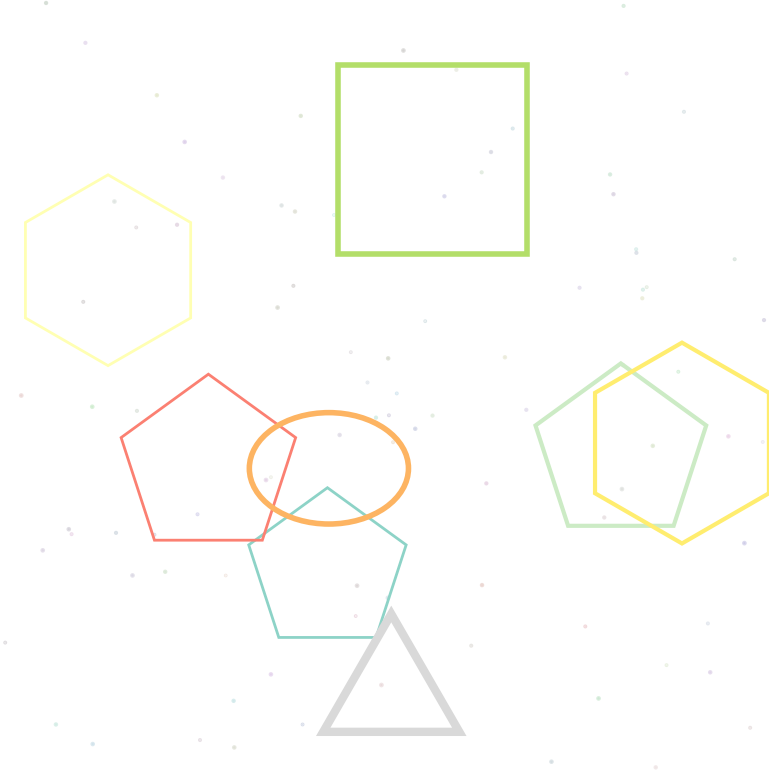[{"shape": "pentagon", "thickness": 1, "radius": 0.54, "center": [0.425, 0.259]}, {"shape": "hexagon", "thickness": 1, "radius": 0.62, "center": [0.14, 0.649]}, {"shape": "pentagon", "thickness": 1, "radius": 0.6, "center": [0.271, 0.395]}, {"shape": "oval", "thickness": 2, "radius": 0.52, "center": [0.427, 0.392]}, {"shape": "square", "thickness": 2, "radius": 0.61, "center": [0.562, 0.793]}, {"shape": "triangle", "thickness": 3, "radius": 0.51, "center": [0.508, 0.101]}, {"shape": "pentagon", "thickness": 1.5, "radius": 0.58, "center": [0.806, 0.411]}, {"shape": "hexagon", "thickness": 1.5, "radius": 0.65, "center": [0.886, 0.425]}]